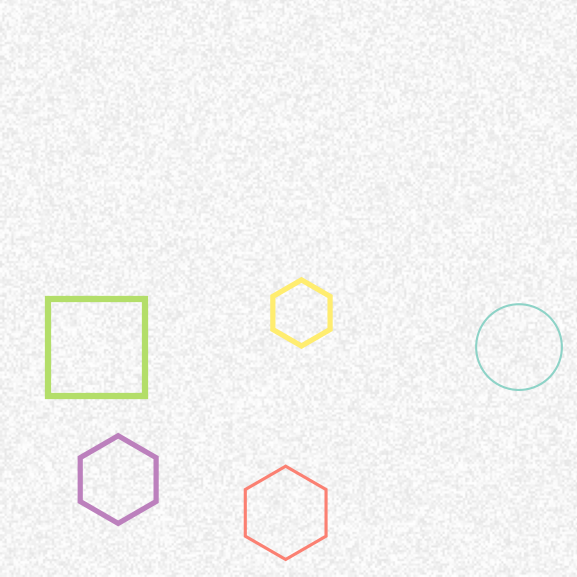[{"shape": "circle", "thickness": 1, "radius": 0.37, "center": [0.899, 0.398]}, {"shape": "hexagon", "thickness": 1.5, "radius": 0.4, "center": [0.495, 0.111]}, {"shape": "square", "thickness": 3, "radius": 0.42, "center": [0.168, 0.397]}, {"shape": "hexagon", "thickness": 2.5, "radius": 0.38, "center": [0.205, 0.169]}, {"shape": "hexagon", "thickness": 2.5, "radius": 0.29, "center": [0.522, 0.457]}]